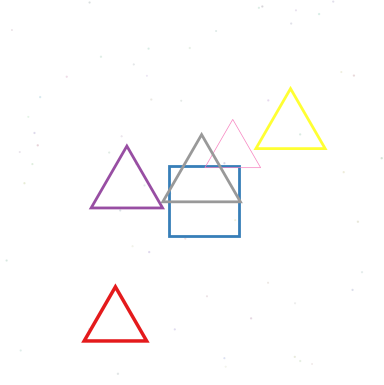[{"shape": "triangle", "thickness": 2.5, "radius": 0.47, "center": [0.3, 0.161]}, {"shape": "square", "thickness": 2, "radius": 0.45, "center": [0.529, 0.478]}, {"shape": "triangle", "thickness": 2, "radius": 0.54, "center": [0.33, 0.513]}, {"shape": "triangle", "thickness": 2, "radius": 0.52, "center": [0.755, 0.666]}, {"shape": "triangle", "thickness": 0.5, "radius": 0.42, "center": [0.605, 0.606]}, {"shape": "triangle", "thickness": 2, "radius": 0.58, "center": [0.524, 0.534]}]